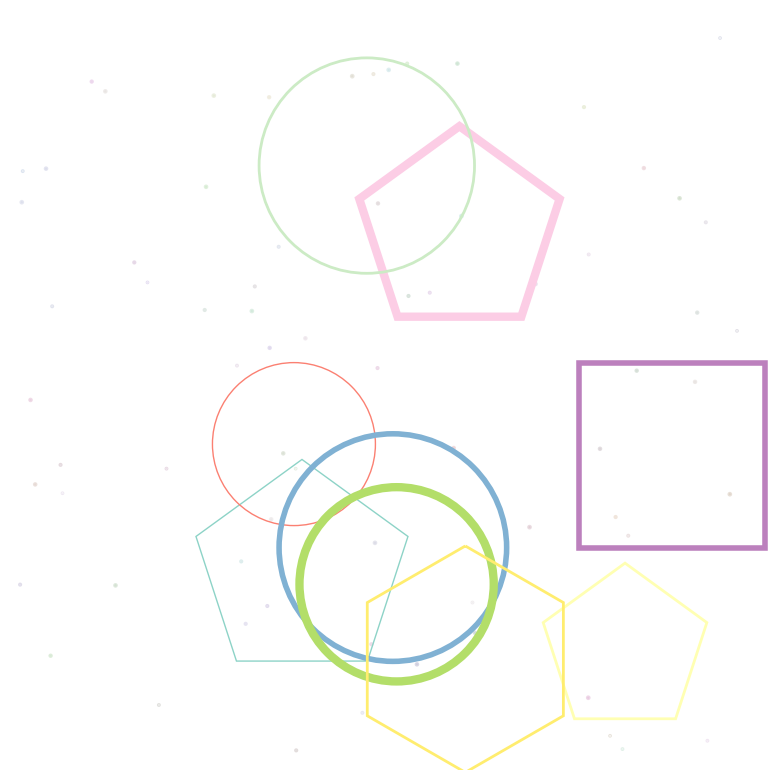[{"shape": "pentagon", "thickness": 0.5, "radius": 0.72, "center": [0.392, 0.259]}, {"shape": "pentagon", "thickness": 1, "radius": 0.56, "center": [0.812, 0.157]}, {"shape": "circle", "thickness": 0.5, "radius": 0.53, "center": [0.382, 0.423]}, {"shape": "circle", "thickness": 2, "radius": 0.74, "center": [0.51, 0.289]}, {"shape": "circle", "thickness": 3, "radius": 0.63, "center": [0.515, 0.241]}, {"shape": "pentagon", "thickness": 3, "radius": 0.68, "center": [0.597, 0.699]}, {"shape": "square", "thickness": 2, "radius": 0.6, "center": [0.873, 0.409]}, {"shape": "circle", "thickness": 1, "radius": 0.7, "center": [0.476, 0.785]}, {"shape": "hexagon", "thickness": 1, "radius": 0.74, "center": [0.604, 0.144]}]